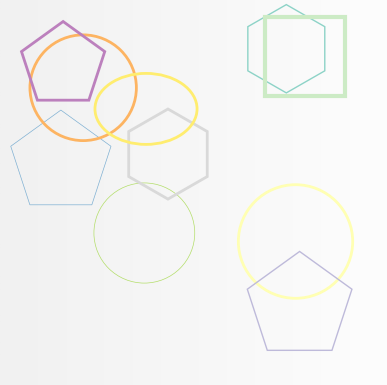[{"shape": "hexagon", "thickness": 1, "radius": 0.57, "center": [0.739, 0.873]}, {"shape": "circle", "thickness": 2, "radius": 0.74, "center": [0.763, 0.373]}, {"shape": "pentagon", "thickness": 1, "radius": 0.71, "center": [0.773, 0.205]}, {"shape": "pentagon", "thickness": 0.5, "radius": 0.68, "center": [0.157, 0.578]}, {"shape": "circle", "thickness": 2, "radius": 0.69, "center": [0.215, 0.772]}, {"shape": "circle", "thickness": 0.5, "radius": 0.65, "center": [0.372, 0.395]}, {"shape": "hexagon", "thickness": 2, "radius": 0.58, "center": [0.433, 0.6]}, {"shape": "pentagon", "thickness": 2, "radius": 0.56, "center": [0.163, 0.831]}, {"shape": "square", "thickness": 3, "radius": 0.52, "center": [0.787, 0.853]}, {"shape": "oval", "thickness": 2, "radius": 0.66, "center": [0.377, 0.717]}]